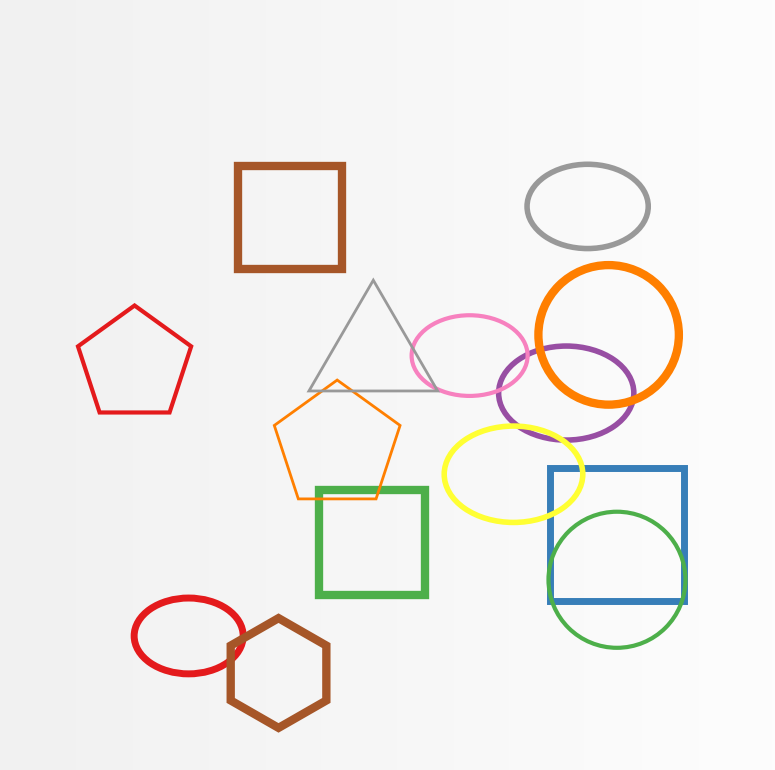[{"shape": "oval", "thickness": 2.5, "radius": 0.35, "center": [0.243, 0.174]}, {"shape": "pentagon", "thickness": 1.5, "radius": 0.38, "center": [0.174, 0.526]}, {"shape": "square", "thickness": 2.5, "radius": 0.43, "center": [0.796, 0.306]}, {"shape": "circle", "thickness": 1.5, "radius": 0.44, "center": [0.796, 0.247]}, {"shape": "square", "thickness": 3, "radius": 0.34, "center": [0.48, 0.295]}, {"shape": "oval", "thickness": 2, "radius": 0.44, "center": [0.731, 0.49]}, {"shape": "circle", "thickness": 3, "radius": 0.45, "center": [0.785, 0.565]}, {"shape": "pentagon", "thickness": 1, "radius": 0.43, "center": [0.435, 0.421]}, {"shape": "oval", "thickness": 2, "radius": 0.45, "center": [0.663, 0.384]}, {"shape": "square", "thickness": 3, "radius": 0.33, "center": [0.374, 0.717]}, {"shape": "hexagon", "thickness": 3, "radius": 0.36, "center": [0.359, 0.126]}, {"shape": "oval", "thickness": 1.5, "radius": 0.37, "center": [0.606, 0.538]}, {"shape": "oval", "thickness": 2, "radius": 0.39, "center": [0.758, 0.732]}, {"shape": "triangle", "thickness": 1, "radius": 0.48, "center": [0.482, 0.54]}]